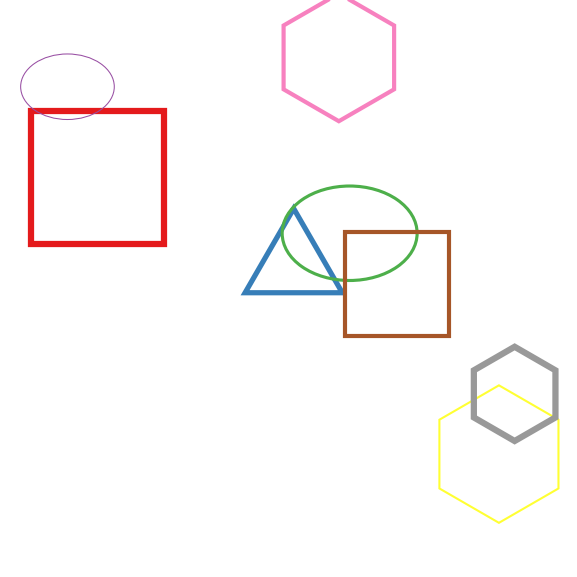[{"shape": "square", "thickness": 3, "radius": 0.58, "center": [0.169, 0.692]}, {"shape": "triangle", "thickness": 2.5, "radius": 0.49, "center": [0.509, 0.541]}, {"shape": "oval", "thickness": 1.5, "radius": 0.58, "center": [0.605, 0.595]}, {"shape": "oval", "thickness": 0.5, "radius": 0.41, "center": [0.117, 0.849]}, {"shape": "hexagon", "thickness": 1, "radius": 0.6, "center": [0.864, 0.213]}, {"shape": "square", "thickness": 2, "radius": 0.45, "center": [0.687, 0.507]}, {"shape": "hexagon", "thickness": 2, "radius": 0.55, "center": [0.587, 0.9]}, {"shape": "hexagon", "thickness": 3, "radius": 0.41, "center": [0.891, 0.317]}]